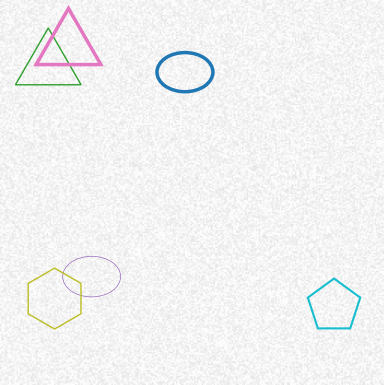[{"shape": "oval", "thickness": 2.5, "radius": 0.36, "center": [0.48, 0.813]}, {"shape": "triangle", "thickness": 1, "radius": 0.49, "center": [0.125, 0.829]}, {"shape": "oval", "thickness": 0.5, "radius": 0.38, "center": [0.238, 0.282]}, {"shape": "triangle", "thickness": 2.5, "radius": 0.49, "center": [0.178, 0.881]}, {"shape": "hexagon", "thickness": 1, "radius": 0.4, "center": [0.142, 0.224]}, {"shape": "pentagon", "thickness": 1.5, "radius": 0.36, "center": [0.868, 0.205]}]